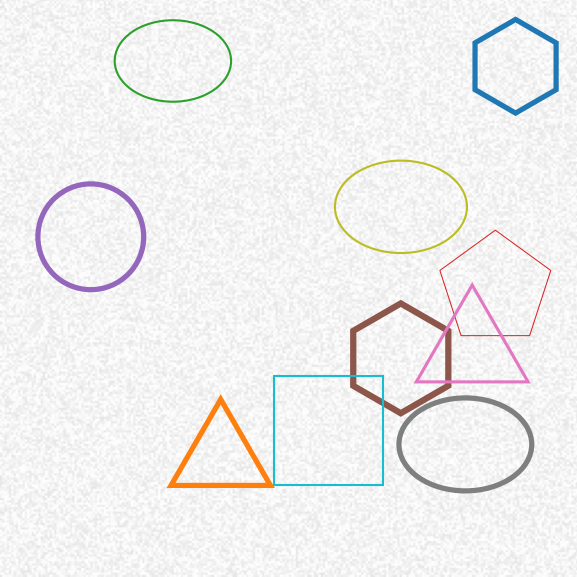[{"shape": "hexagon", "thickness": 2.5, "radius": 0.41, "center": [0.893, 0.884]}, {"shape": "triangle", "thickness": 2.5, "radius": 0.5, "center": [0.382, 0.208]}, {"shape": "oval", "thickness": 1, "radius": 0.5, "center": [0.299, 0.894]}, {"shape": "pentagon", "thickness": 0.5, "radius": 0.5, "center": [0.858, 0.5]}, {"shape": "circle", "thickness": 2.5, "radius": 0.46, "center": [0.157, 0.589]}, {"shape": "hexagon", "thickness": 3, "radius": 0.48, "center": [0.694, 0.379]}, {"shape": "triangle", "thickness": 1.5, "radius": 0.56, "center": [0.818, 0.394]}, {"shape": "oval", "thickness": 2.5, "radius": 0.57, "center": [0.806, 0.23]}, {"shape": "oval", "thickness": 1, "radius": 0.57, "center": [0.694, 0.641]}, {"shape": "square", "thickness": 1, "radius": 0.47, "center": [0.569, 0.254]}]